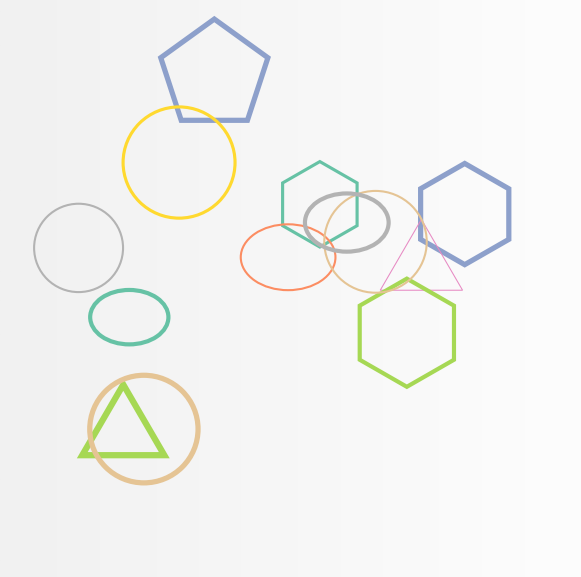[{"shape": "oval", "thickness": 2, "radius": 0.34, "center": [0.222, 0.45]}, {"shape": "hexagon", "thickness": 1.5, "radius": 0.37, "center": [0.55, 0.645]}, {"shape": "oval", "thickness": 1, "radius": 0.41, "center": [0.496, 0.554]}, {"shape": "hexagon", "thickness": 2.5, "radius": 0.44, "center": [0.8, 0.628]}, {"shape": "pentagon", "thickness": 2.5, "radius": 0.48, "center": [0.369, 0.869]}, {"shape": "triangle", "thickness": 0.5, "radius": 0.41, "center": [0.725, 0.537]}, {"shape": "triangle", "thickness": 3, "radius": 0.41, "center": [0.212, 0.252]}, {"shape": "hexagon", "thickness": 2, "radius": 0.47, "center": [0.7, 0.423]}, {"shape": "circle", "thickness": 1.5, "radius": 0.48, "center": [0.308, 0.718]}, {"shape": "circle", "thickness": 2.5, "radius": 0.47, "center": [0.248, 0.256]}, {"shape": "circle", "thickness": 1, "radius": 0.44, "center": [0.646, 0.58]}, {"shape": "circle", "thickness": 1, "radius": 0.38, "center": [0.135, 0.57]}, {"shape": "oval", "thickness": 2, "radius": 0.36, "center": [0.597, 0.614]}]